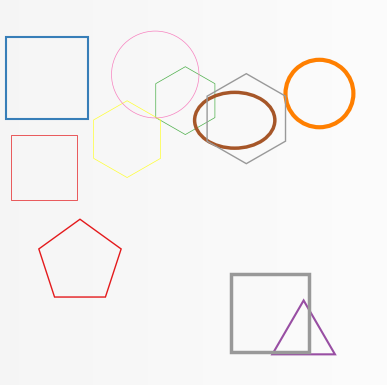[{"shape": "pentagon", "thickness": 1, "radius": 0.56, "center": [0.206, 0.319]}, {"shape": "square", "thickness": 0.5, "radius": 0.42, "center": [0.113, 0.564]}, {"shape": "square", "thickness": 1.5, "radius": 0.53, "center": [0.121, 0.797]}, {"shape": "hexagon", "thickness": 0.5, "radius": 0.44, "center": [0.478, 0.739]}, {"shape": "triangle", "thickness": 1.5, "radius": 0.47, "center": [0.784, 0.126]}, {"shape": "circle", "thickness": 3, "radius": 0.44, "center": [0.824, 0.757]}, {"shape": "hexagon", "thickness": 0.5, "radius": 0.5, "center": [0.328, 0.639]}, {"shape": "oval", "thickness": 2.5, "radius": 0.52, "center": [0.606, 0.688]}, {"shape": "circle", "thickness": 0.5, "radius": 0.56, "center": [0.401, 0.806]}, {"shape": "square", "thickness": 2.5, "radius": 0.51, "center": [0.697, 0.187]}, {"shape": "hexagon", "thickness": 1, "radius": 0.58, "center": [0.636, 0.692]}]